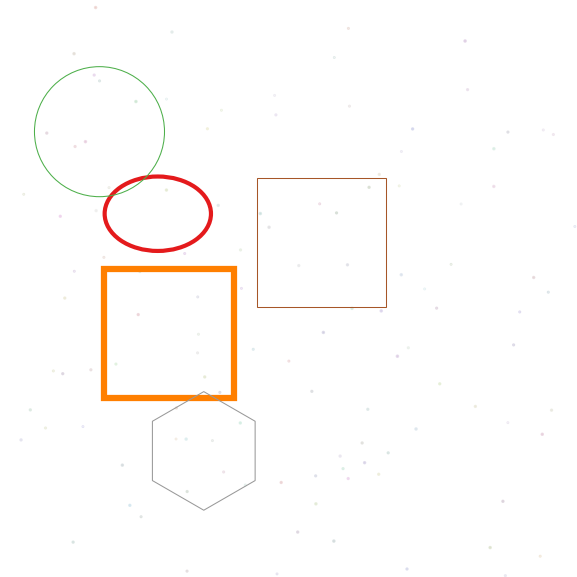[{"shape": "oval", "thickness": 2, "radius": 0.46, "center": [0.273, 0.629]}, {"shape": "circle", "thickness": 0.5, "radius": 0.56, "center": [0.172, 0.771]}, {"shape": "square", "thickness": 3, "radius": 0.56, "center": [0.293, 0.422]}, {"shape": "square", "thickness": 0.5, "radius": 0.56, "center": [0.557, 0.579]}, {"shape": "hexagon", "thickness": 0.5, "radius": 0.51, "center": [0.353, 0.218]}]